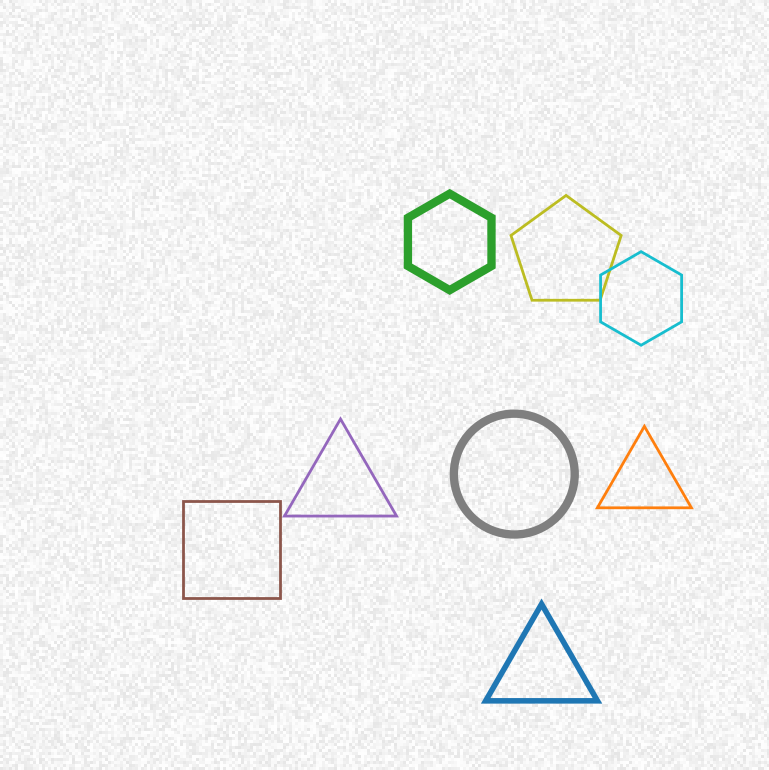[{"shape": "triangle", "thickness": 2, "radius": 0.42, "center": [0.703, 0.132]}, {"shape": "triangle", "thickness": 1, "radius": 0.35, "center": [0.837, 0.376]}, {"shape": "hexagon", "thickness": 3, "radius": 0.31, "center": [0.584, 0.686]}, {"shape": "triangle", "thickness": 1, "radius": 0.42, "center": [0.442, 0.372]}, {"shape": "square", "thickness": 1, "radius": 0.31, "center": [0.3, 0.286]}, {"shape": "circle", "thickness": 3, "radius": 0.39, "center": [0.668, 0.384]}, {"shape": "pentagon", "thickness": 1, "radius": 0.38, "center": [0.735, 0.671]}, {"shape": "hexagon", "thickness": 1, "radius": 0.3, "center": [0.833, 0.612]}]